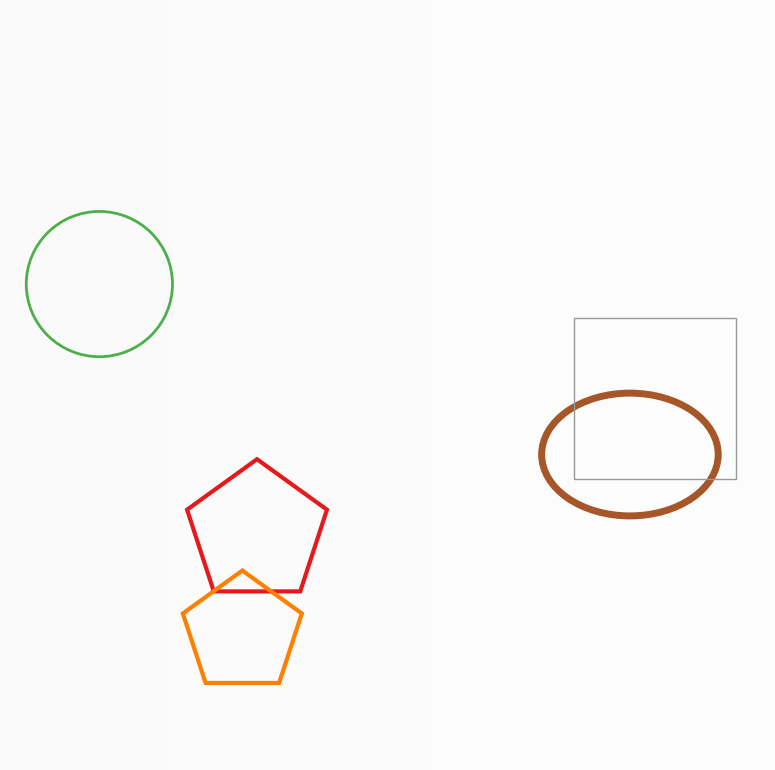[{"shape": "pentagon", "thickness": 1.5, "radius": 0.47, "center": [0.332, 0.309]}, {"shape": "circle", "thickness": 1, "radius": 0.47, "center": [0.128, 0.631]}, {"shape": "pentagon", "thickness": 1.5, "radius": 0.4, "center": [0.313, 0.178]}, {"shape": "oval", "thickness": 2.5, "radius": 0.57, "center": [0.813, 0.41]}, {"shape": "square", "thickness": 0.5, "radius": 0.52, "center": [0.845, 0.482]}]